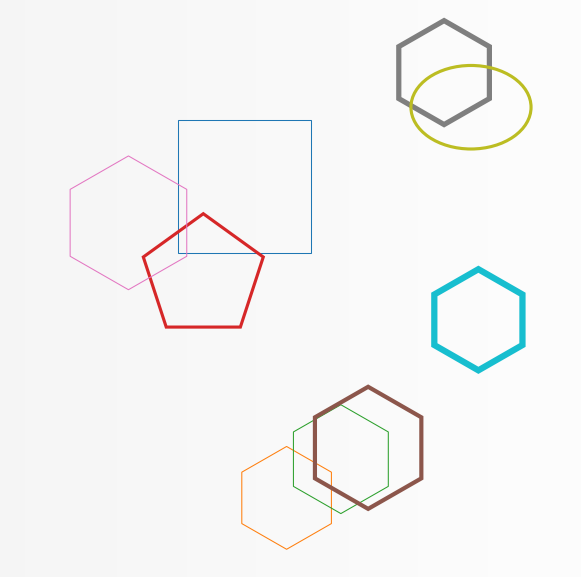[{"shape": "square", "thickness": 0.5, "radius": 0.58, "center": [0.421, 0.676]}, {"shape": "hexagon", "thickness": 0.5, "radius": 0.45, "center": [0.493, 0.137]}, {"shape": "hexagon", "thickness": 0.5, "radius": 0.47, "center": [0.586, 0.204]}, {"shape": "pentagon", "thickness": 1.5, "radius": 0.54, "center": [0.35, 0.521]}, {"shape": "hexagon", "thickness": 2, "radius": 0.53, "center": [0.633, 0.224]}, {"shape": "hexagon", "thickness": 0.5, "radius": 0.58, "center": [0.221, 0.613]}, {"shape": "hexagon", "thickness": 2.5, "radius": 0.45, "center": [0.764, 0.873]}, {"shape": "oval", "thickness": 1.5, "radius": 0.52, "center": [0.81, 0.813]}, {"shape": "hexagon", "thickness": 3, "radius": 0.44, "center": [0.823, 0.445]}]